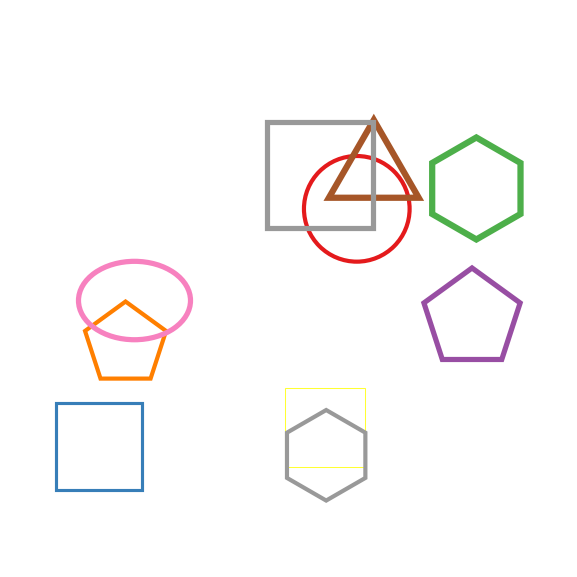[{"shape": "circle", "thickness": 2, "radius": 0.46, "center": [0.618, 0.638]}, {"shape": "square", "thickness": 1.5, "radius": 0.37, "center": [0.171, 0.226]}, {"shape": "hexagon", "thickness": 3, "radius": 0.44, "center": [0.825, 0.673]}, {"shape": "pentagon", "thickness": 2.5, "radius": 0.44, "center": [0.817, 0.448]}, {"shape": "pentagon", "thickness": 2, "radius": 0.37, "center": [0.217, 0.403]}, {"shape": "square", "thickness": 0.5, "radius": 0.34, "center": [0.563, 0.259]}, {"shape": "triangle", "thickness": 3, "radius": 0.45, "center": [0.647, 0.702]}, {"shape": "oval", "thickness": 2.5, "radius": 0.48, "center": [0.233, 0.479]}, {"shape": "hexagon", "thickness": 2, "radius": 0.39, "center": [0.565, 0.211]}, {"shape": "square", "thickness": 2.5, "radius": 0.46, "center": [0.554, 0.696]}]